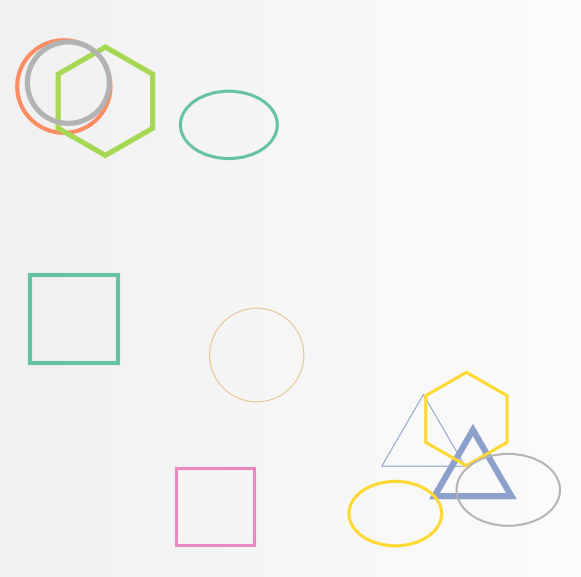[{"shape": "square", "thickness": 2, "radius": 0.38, "center": [0.128, 0.447]}, {"shape": "oval", "thickness": 1.5, "radius": 0.42, "center": [0.394, 0.783]}, {"shape": "circle", "thickness": 2, "radius": 0.4, "center": [0.11, 0.849]}, {"shape": "triangle", "thickness": 0.5, "radius": 0.41, "center": [0.728, 0.233]}, {"shape": "triangle", "thickness": 3, "radius": 0.38, "center": [0.814, 0.178]}, {"shape": "square", "thickness": 1.5, "radius": 0.34, "center": [0.37, 0.122]}, {"shape": "hexagon", "thickness": 2.5, "radius": 0.47, "center": [0.181, 0.824]}, {"shape": "hexagon", "thickness": 1.5, "radius": 0.4, "center": [0.802, 0.274]}, {"shape": "oval", "thickness": 1.5, "radius": 0.4, "center": [0.68, 0.11]}, {"shape": "circle", "thickness": 0.5, "radius": 0.41, "center": [0.442, 0.384]}, {"shape": "oval", "thickness": 1, "radius": 0.45, "center": [0.874, 0.151]}, {"shape": "circle", "thickness": 2.5, "radius": 0.35, "center": [0.118, 0.856]}]